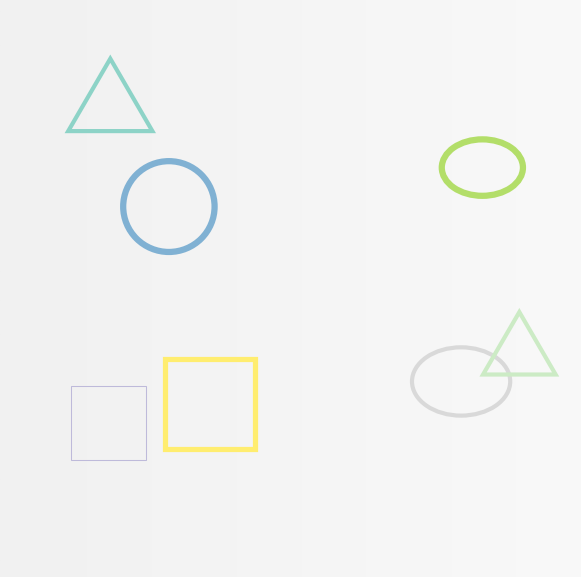[{"shape": "triangle", "thickness": 2, "radius": 0.42, "center": [0.19, 0.814]}, {"shape": "square", "thickness": 0.5, "radius": 0.32, "center": [0.186, 0.267]}, {"shape": "circle", "thickness": 3, "radius": 0.39, "center": [0.291, 0.641]}, {"shape": "oval", "thickness": 3, "radius": 0.35, "center": [0.83, 0.709]}, {"shape": "oval", "thickness": 2, "radius": 0.42, "center": [0.793, 0.339]}, {"shape": "triangle", "thickness": 2, "radius": 0.36, "center": [0.893, 0.387]}, {"shape": "square", "thickness": 2.5, "radius": 0.39, "center": [0.361, 0.299]}]